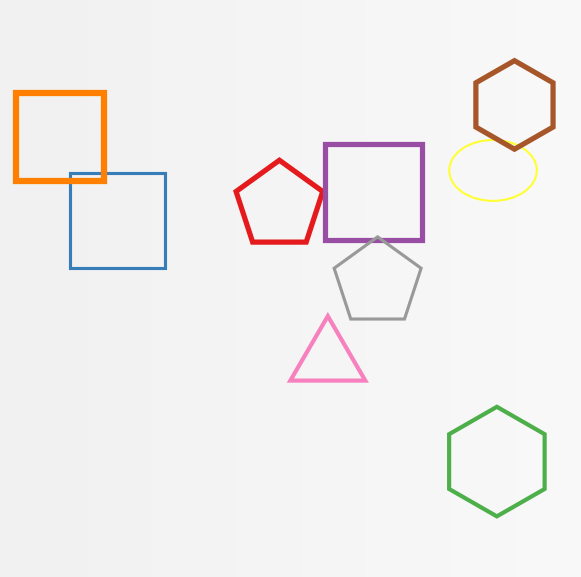[{"shape": "pentagon", "thickness": 2.5, "radius": 0.39, "center": [0.481, 0.643]}, {"shape": "square", "thickness": 1.5, "radius": 0.41, "center": [0.202, 0.617]}, {"shape": "hexagon", "thickness": 2, "radius": 0.47, "center": [0.855, 0.2]}, {"shape": "square", "thickness": 2.5, "radius": 0.42, "center": [0.643, 0.666]}, {"shape": "square", "thickness": 3, "radius": 0.38, "center": [0.103, 0.762]}, {"shape": "oval", "thickness": 1, "radius": 0.38, "center": [0.848, 0.704]}, {"shape": "hexagon", "thickness": 2.5, "radius": 0.38, "center": [0.885, 0.817]}, {"shape": "triangle", "thickness": 2, "radius": 0.37, "center": [0.564, 0.377]}, {"shape": "pentagon", "thickness": 1.5, "radius": 0.39, "center": [0.65, 0.51]}]